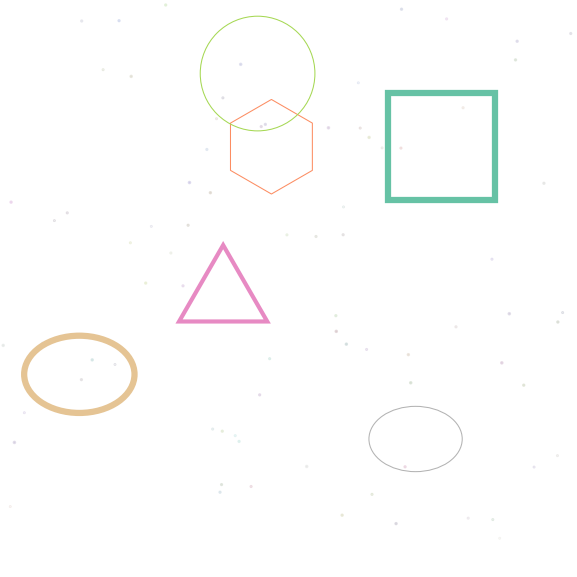[{"shape": "square", "thickness": 3, "radius": 0.46, "center": [0.765, 0.746]}, {"shape": "hexagon", "thickness": 0.5, "radius": 0.41, "center": [0.47, 0.745]}, {"shape": "triangle", "thickness": 2, "radius": 0.44, "center": [0.386, 0.487]}, {"shape": "circle", "thickness": 0.5, "radius": 0.5, "center": [0.446, 0.872]}, {"shape": "oval", "thickness": 3, "radius": 0.48, "center": [0.137, 0.351]}, {"shape": "oval", "thickness": 0.5, "radius": 0.4, "center": [0.72, 0.239]}]